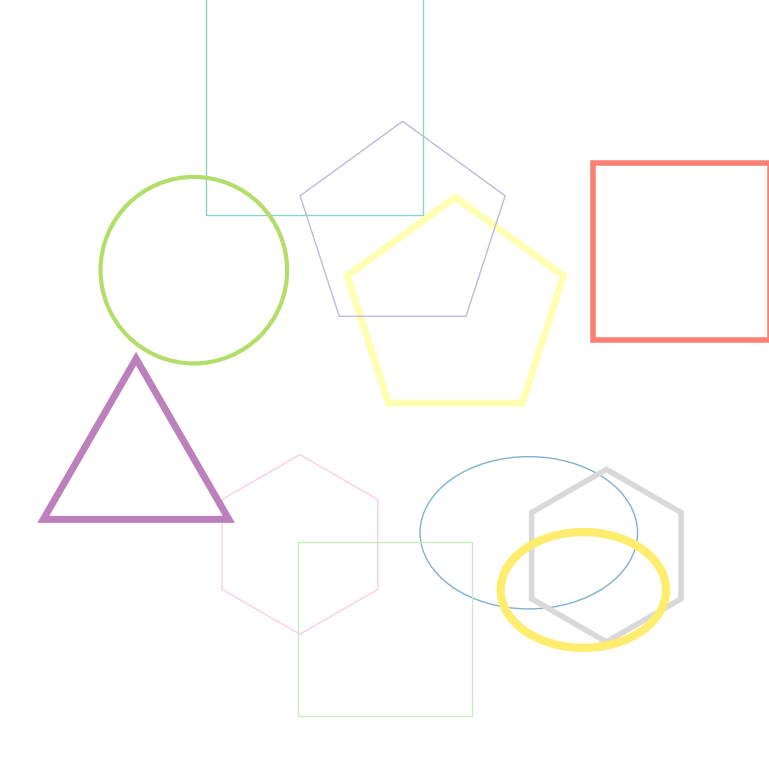[{"shape": "square", "thickness": 0.5, "radius": 0.71, "center": [0.408, 0.861]}, {"shape": "pentagon", "thickness": 2.5, "radius": 0.74, "center": [0.591, 0.596]}, {"shape": "pentagon", "thickness": 0.5, "radius": 0.7, "center": [0.523, 0.702]}, {"shape": "square", "thickness": 2, "radius": 0.57, "center": [0.885, 0.674]}, {"shape": "oval", "thickness": 0.5, "radius": 0.71, "center": [0.687, 0.308]}, {"shape": "circle", "thickness": 1.5, "radius": 0.61, "center": [0.252, 0.649]}, {"shape": "hexagon", "thickness": 0.5, "radius": 0.58, "center": [0.389, 0.293]}, {"shape": "hexagon", "thickness": 2, "radius": 0.56, "center": [0.787, 0.278]}, {"shape": "triangle", "thickness": 2.5, "radius": 0.7, "center": [0.177, 0.395]}, {"shape": "square", "thickness": 0.5, "radius": 0.56, "center": [0.501, 0.183]}, {"shape": "oval", "thickness": 3, "radius": 0.54, "center": [0.758, 0.234]}]